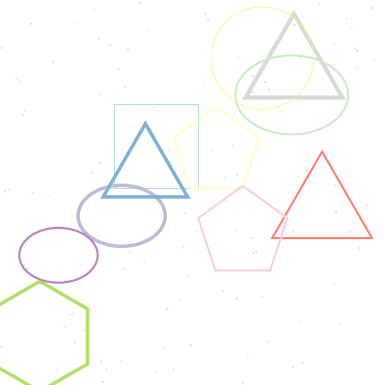[{"shape": "square", "thickness": 0.5, "radius": 0.54, "center": [0.406, 0.62]}, {"shape": "pentagon", "thickness": 1, "radius": 0.58, "center": [0.562, 0.605]}, {"shape": "oval", "thickness": 2.5, "radius": 0.57, "center": [0.316, 0.439]}, {"shape": "triangle", "thickness": 1.5, "radius": 0.75, "center": [0.837, 0.456]}, {"shape": "triangle", "thickness": 2.5, "radius": 0.63, "center": [0.378, 0.552]}, {"shape": "hexagon", "thickness": 2.5, "radius": 0.72, "center": [0.103, 0.126]}, {"shape": "pentagon", "thickness": 1.5, "radius": 0.61, "center": [0.631, 0.396]}, {"shape": "triangle", "thickness": 3, "radius": 0.73, "center": [0.764, 0.819]}, {"shape": "oval", "thickness": 1.5, "radius": 0.51, "center": [0.152, 0.337]}, {"shape": "oval", "thickness": 1.5, "radius": 0.73, "center": [0.758, 0.754]}, {"shape": "circle", "thickness": 0.5, "radius": 0.67, "center": [0.681, 0.849]}]